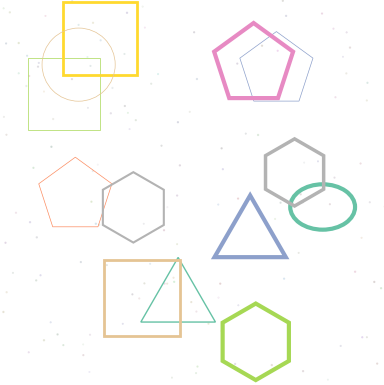[{"shape": "oval", "thickness": 3, "radius": 0.42, "center": [0.838, 0.462]}, {"shape": "triangle", "thickness": 1, "radius": 0.56, "center": [0.463, 0.219]}, {"shape": "pentagon", "thickness": 0.5, "radius": 0.5, "center": [0.196, 0.492]}, {"shape": "pentagon", "thickness": 0.5, "radius": 0.5, "center": [0.718, 0.818]}, {"shape": "triangle", "thickness": 3, "radius": 0.53, "center": [0.65, 0.386]}, {"shape": "pentagon", "thickness": 3, "radius": 0.54, "center": [0.659, 0.832]}, {"shape": "hexagon", "thickness": 3, "radius": 0.5, "center": [0.664, 0.112]}, {"shape": "square", "thickness": 0.5, "radius": 0.47, "center": [0.166, 0.757]}, {"shape": "square", "thickness": 2, "radius": 0.48, "center": [0.259, 0.9]}, {"shape": "circle", "thickness": 0.5, "radius": 0.47, "center": [0.204, 0.832]}, {"shape": "square", "thickness": 2, "radius": 0.49, "center": [0.369, 0.225]}, {"shape": "hexagon", "thickness": 1.5, "radius": 0.46, "center": [0.346, 0.461]}, {"shape": "hexagon", "thickness": 2.5, "radius": 0.44, "center": [0.765, 0.552]}]